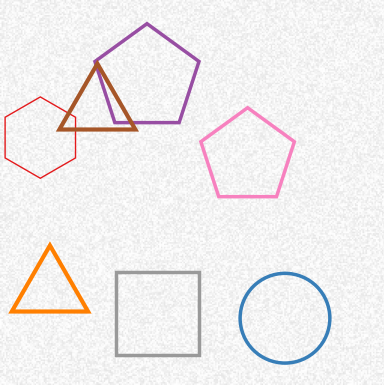[{"shape": "hexagon", "thickness": 1, "radius": 0.53, "center": [0.105, 0.643]}, {"shape": "circle", "thickness": 2.5, "radius": 0.58, "center": [0.74, 0.173]}, {"shape": "pentagon", "thickness": 2.5, "radius": 0.71, "center": [0.382, 0.796]}, {"shape": "triangle", "thickness": 3, "radius": 0.57, "center": [0.13, 0.248]}, {"shape": "triangle", "thickness": 3, "radius": 0.57, "center": [0.253, 0.721]}, {"shape": "pentagon", "thickness": 2.5, "radius": 0.64, "center": [0.643, 0.592]}, {"shape": "square", "thickness": 2.5, "radius": 0.54, "center": [0.409, 0.187]}]